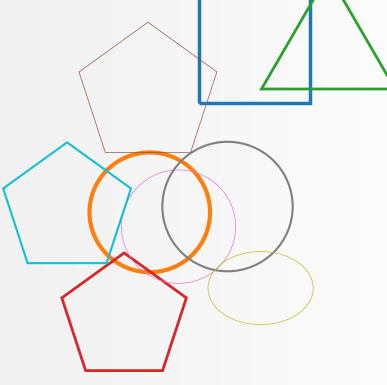[{"shape": "square", "thickness": 2.5, "radius": 0.72, "center": [0.656, 0.876]}, {"shape": "circle", "thickness": 3, "radius": 0.78, "center": [0.387, 0.449]}, {"shape": "triangle", "thickness": 2, "radius": 1.0, "center": [0.847, 0.868]}, {"shape": "pentagon", "thickness": 2, "radius": 0.84, "center": [0.32, 0.174]}, {"shape": "pentagon", "thickness": 0.5, "radius": 0.94, "center": [0.382, 0.755]}, {"shape": "circle", "thickness": 0.5, "radius": 0.74, "center": [0.461, 0.411]}, {"shape": "circle", "thickness": 1.5, "radius": 0.84, "center": [0.587, 0.464]}, {"shape": "oval", "thickness": 0.5, "radius": 0.68, "center": [0.673, 0.252]}, {"shape": "pentagon", "thickness": 1.5, "radius": 0.87, "center": [0.173, 0.457]}]